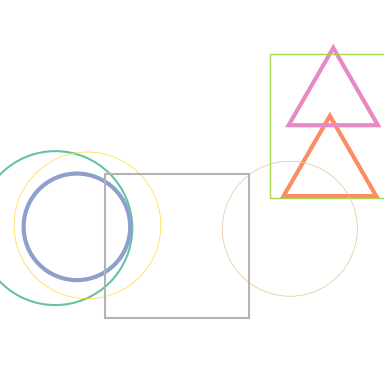[{"shape": "circle", "thickness": 1.5, "radius": 1.0, "center": [0.144, 0.407]}, {"shape": "triangle", "thickness": 3, "radius": 0.69, "center": [0.857, 0.56]}, {"shape": "circle", "thickness": 3, "radius": 0.69, "center": [0.2, 0.411]}, {"shape": "triangle", "thickness": 3, "radius": 0.67, "center": [0.866, 0.742]}, {"shape": "square", "thickness": 1, "radius": 0.93, "center": [0.888, 0.673]}, {"shape": "circle", "thickness": 0.5, "radius": 0.95, "center": [0.227, 0.415]}, {"shape": "circle", "thickness": 0.5, "radius": 0.88, "center": [0.753, 0.406]}, {"shape": "square", "thickness": 1.5, "radius": 0.93, "center": [0.46, 0.36]}]